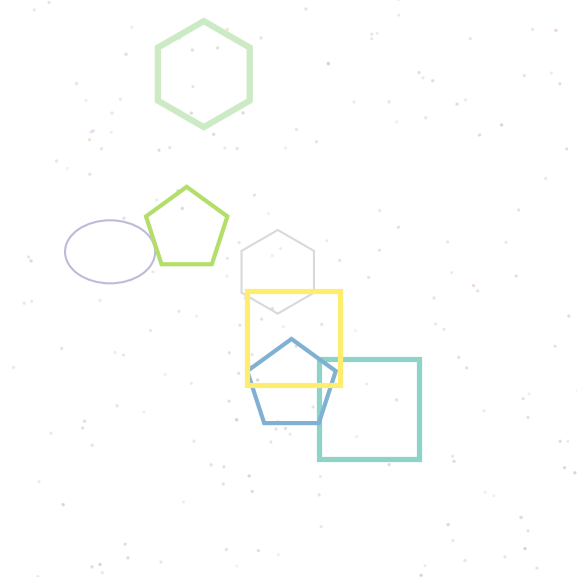[{"shape": "square", "thickness": 2.5, "radius": 0.43, "center": [0.639, 0.291]}, {"shape": "oval", "thickness": 1, "radius": 0.39, "center": [0.191, 0.563]}, {"shape": "pentagon", "thickness": 2, "radius": 0.4, "center": [0.505, 0.332]}, {"shape": "pentagon", "thickness": 2, "radius": 0.37, "center": [0.323, 0.602]}, {"shape": "hexagon", "thickness": 1, "radius": 0.36, "center": [0.481, 0.528]}, {"shape": "hexagon", "thickness": 3, "radius": 0.46, "center": [0.353, 0.871]}, {"shape": "square", "thickness": 2.5, "radius": 0.4, "center": [0.508, 0.414]}]